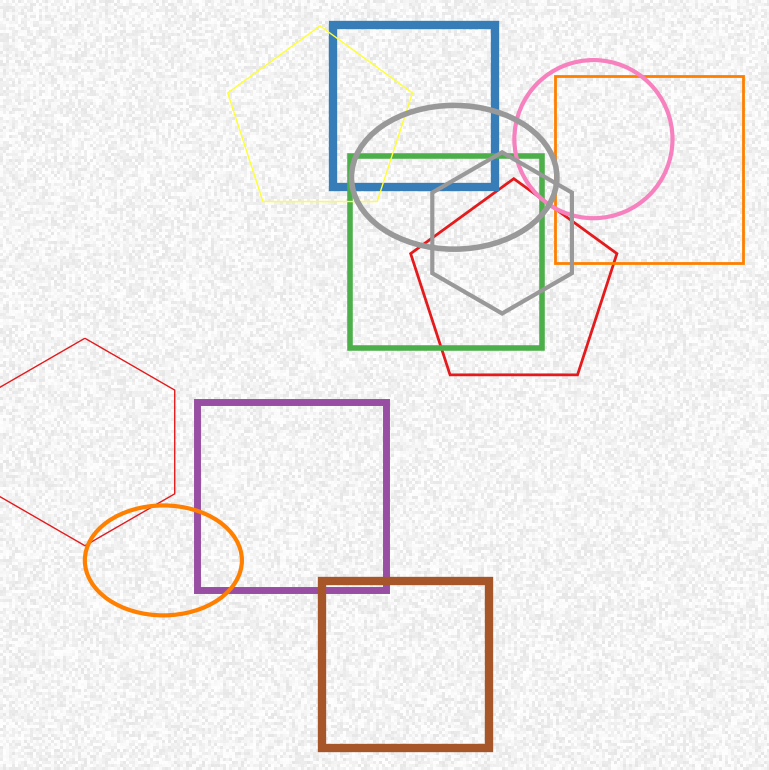[{"shape": "pentagon", "thickness": 1, "radius": 0.7, "center": [0.667, 0.627]}, {"shape": "hexagon", "thickness": 0.5, "radius": 0.67, "center": [0.11, 0.426]}, {"shape": "square", "thickness": 3, "radius": 0.52, "center": [0.538, 0.863]}, {"shape": "square", "thickness": 2, "radius": 0.62, "center": [0.579, 0.673]}, {"shape": "square", "thickness": 2.5, "radius": 0.61, "center": [0.378, 0.356]}, {"shape": "square", "thickness": 1, "radius": 0.61, "center": [0.842, 0.78]}, {"shape": "oval", "thickness": 1.5, "radius": 0.51, "center": [0.212, 0.272]}, {"shape": "pentagon", "thickness": 0.5, "radius": 0.63, "center": [0.416, 0.84]}, {"shape": "square", "thickness": 3, "radius": 0.54, "center": [0.527, 0.137]}, {"shape": "circle", "thickness": 1.5, "radius": 0.51, "center": [0.771, 0.819]}, {"shape": "oval", "thickness": 2, "radius": 0.67, "center": [0.59, 0.77]}, {"shape": "hexagon", "thickness": 1.5, "radius": 0.52, "center": [0.652, 0.698]}]